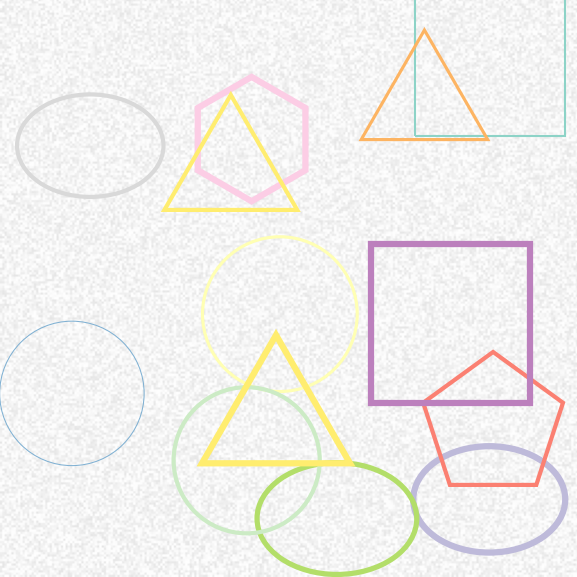[{"shape": "square", "thickness": 1, "radius": 0.65, "center": [0.849, 0.894]}, {"shape": "circle", "thickness": 1.5, "radius": 0.67, "center": [0.485, 0.455]}, {"shape": "oval", "thickness": 3, "radius": 0.66, "center": [0.847, 0.134]}, {"shape": "pentagon", "thickness": 2, "radius": 0.64, "center": [0.854, 0.262]}, {"shape": "circle", "thickness": 0.5, "radius": 0.63, "center": [0.125, 0.318]}, {"shape": "triangle", "thickness": 1.5, "radius": 0.63, "center": [0.735, 0.821]}, {"shape": "oval", "thickness": 2.5, "radius": 0.69, "center": [0.583, 0.101]}, {"shape": "hexagon", "thickness": 3, "radius": 0.54, "center": [0.436, 0.758]}, {"shape": "oval", "thickness": 2, "radius": 0.63, "center": [0.156, 0.747]}, {"shape": "square", "thickness": 3, "radius": 0.69, "center": [0.78, 0.439]}, {"shape": "circle", "thickness": 2, "radius": 0.63, "center": [0.427, 0.202]}, {"shape": "triangle", "thickness": 2, "radius": 0.66, "center": [0.4, 0.702]}, {"shape": "triangle", "thickness": 3, "radius": 0.74, "center": [0.478, 0.271]}]